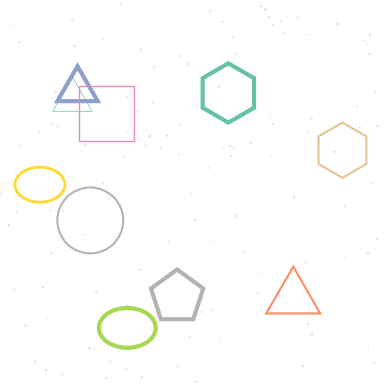[{"shape": "triangle", "thickness": 0.5, "radius": 0.3, "center": [0.188, 0.741]}, {"shape": "hexagon", "thickness": 3, "radius": 0.38, "center": [0.593, 0.759]}, {"shape": "triangle", "thickness": 1.5, "radius": 0.41, "center": [0.762, 0.226]}, {"shape": "triangle", "thickness": 3, "radius": 0.3, "center": [0.201, 0.767]}, {"shape": "square", "thickness": 1, "radius": 0.35, "center": [0.276, 0.705]}, {"shape": "oval", "thickness": 3, "radius": 0.37, "center": [0.331, 0.148]}, {"shape": "oval", "thickness": 2, "radius": 0.32, "center": [0.104, 0.52]}, {"shape": "hexagon", "thickness": 1.5, "radius": 0.36, "center": [0.889, 0.61]}, {"shape": "circle", "thickness": 1.5, "radius": 0.43, "center": [0.235, 0.427]}, {"shape": "pentagon", "thickness": 3, "radius": 0.36, "center": [0.46, 0.229]}]